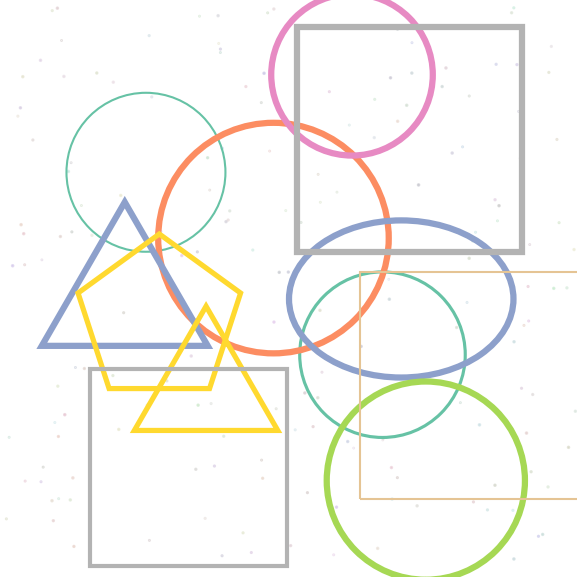[{"shape": "circle", "thickness": 1.5, "radius": 0.72, "center": [0.662, 0.385]}, {"shape": "circle", "thickness": 1, "radius": 0.69, "center": [0.253, 0.701]}, {"shape": "circle", "thickness": 3, "radius": 1.0, "center": [0.474, 0.587]}, {"shape": "triangle", "thickness": 3, "radius": 0.83, "center": [0.216, 0.483]}, {"shape": "oval", "thickness": 3, "radius": 0.97, "center": [0.695, 0.481]}, {"shape": "circle", "thickness": 3, "radius": 0.7, "center": [0.61, 0.87]}, {"shape": "circle", "thickness": 3, "radius": 0.86, "center": [0.737, 0.167]}, {"shape": "pentagon", "thickness": 2.5, "radius": 0.74, "center": [0.276, 0.446]}, {"shape": "triangle", "thickness": 2.5, "radius": 0.72, "center": [0.357, 0.325]}, {"shape": "square", "thickness": 1, "radius": 0.98, "center": [0.82, 0.332]}, {"shape": "square", "thickness": 2, "radius": 0.85, "center": [0.327, 0.19]}, {"shape": "square", "thickness": 3, "radius": 0.97, "center": [0.71, 0.757]}]